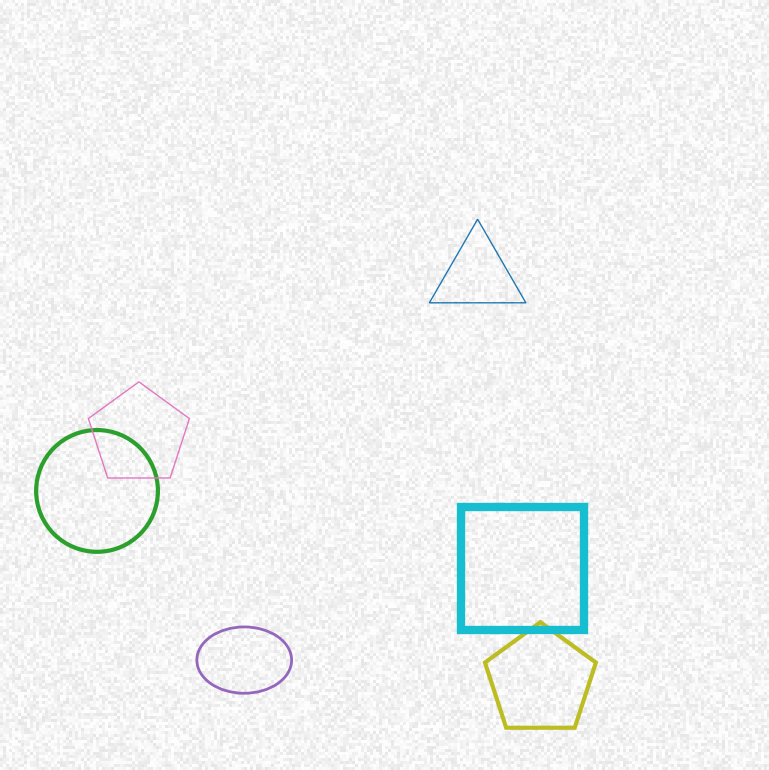[{"shape": "triangle", "thickness": 0.5, "radius": 0.36, "center": [0.62, 0.643]}, {"shape": "circle", "thickness": 1.5, "radius": 0.4, "center": [0.126, 0.362]}, {"shape": "oval", "thickness": 1, "radius": 0.31, "center": [0.317, 0.143]}, {"shape": "pentagon", "thickness": 0.5, "radius": 0.34, "center": [0.18, 0.435]}, {"shape": "pentagon", "thickness": 1.5, "radius": 0.38, "center": [0.702, 0.116]}, {"shape": "square", "thickness": 3, "radius": 0.4, "center": [0.679, 0.261]}]